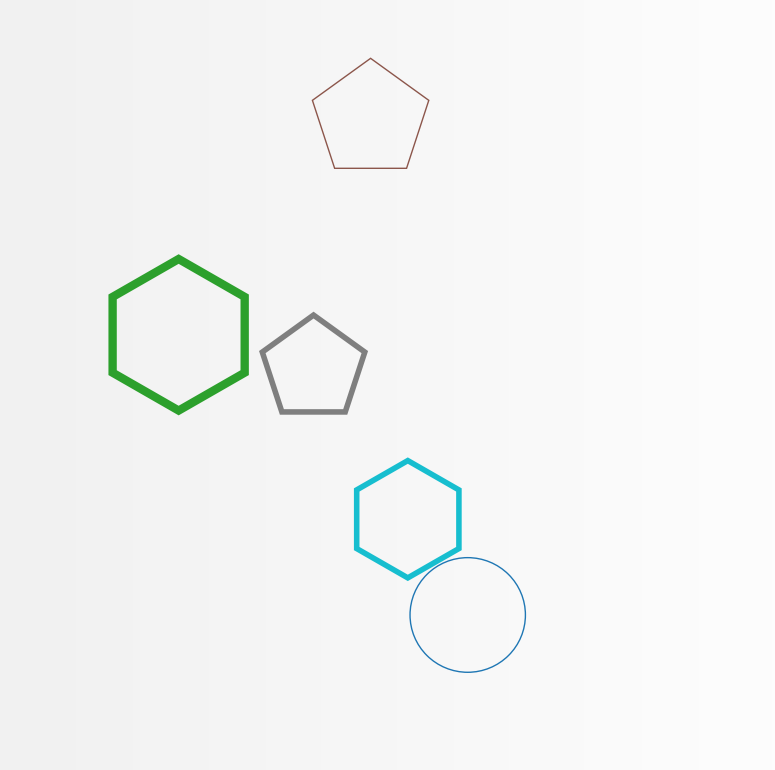[{"shape": "circle", "thickness": 0.5, "radius": 0.37, "center": [0.604, 0.201]}, {"shape": "hexagon", "thickness": 3, "radius": 0.49, "center": [0.231, 0.565]}, {"shape": "pentagon", "thickness": 0.5, "radius": 0.39, "center": [0.478, 0.845]}, {"shape": "pentagon", "thickness": 2, "radius": 0.35, "center": [0.405, 0.521]}, {"shape": "hexagon", "thickness": 2, "radius": 0.38, "center": [0.526, 0.326]}]